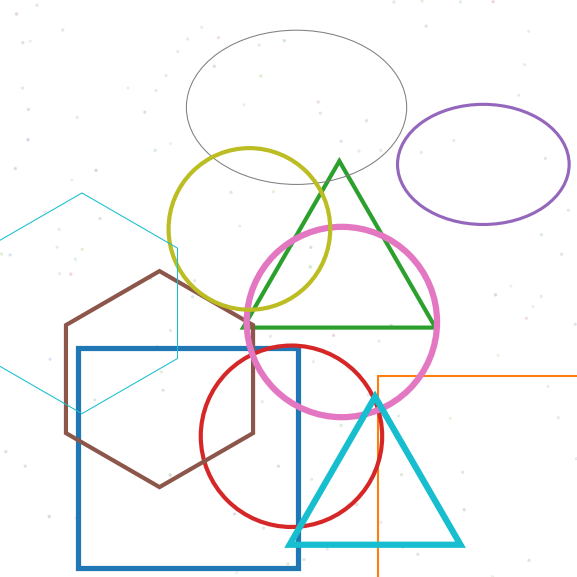[{"shape": "square", "thickness": 2.5, "radius": 0.95, "center": [0.325, 0.206]}, {"shape": "square", "thickness": 1, "radius": 0.9, "center": [0.834, 0.17]}, {"shape": "triangle", "thickness": 2, "radius": 0.96, "center": [0.588, 0.528]}, {"shape": "circle", "thickness": 2, "radius": 0.79, "center": [0.505, 0.244]}, {"shape": "oval", "thickness": 1.5, "radius": 0.74, "center": [0.837, 0.714]}, {"shape": "hexagon", "thickness": 2, "radius": 0.94, "center": [0.276, 0.343]}, {"shape": "circle", "thickness": 3, "radius": 0.82, "center": [0.592, 0.442]}, {"shape": "oval", "thickness": 0.5, "radius": 0.95, "center": [0.513, 0.813]}, {"shape": "circle", "thickness": 2, "radius": 0.7, "center": [0.432, 0.603]}, {"shape": "hexagon", "thickness": 0.5, "radius": 0.96, "center": [0.142, 0.474]}, {"shape": "triangle", "thickness": 3, "radius": 0.85, "center": [0.649, 0.141]}]